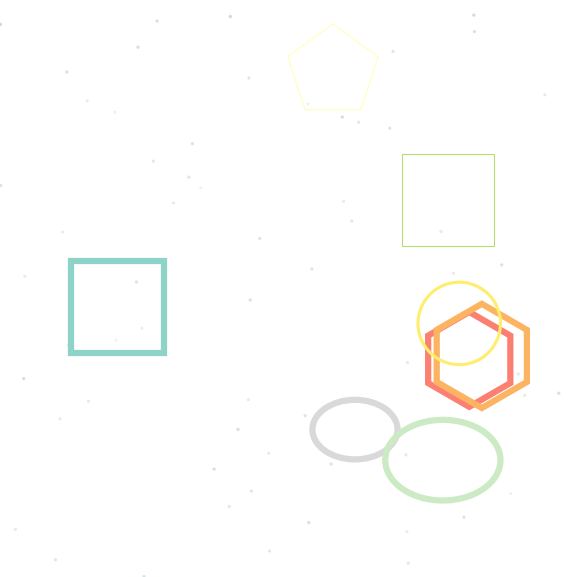[{"shape": "square", "thickness": 3, "radius": 0.4, "center": [0.203, 0.467]}, {"shape": "pentagon", "thickness": 0.5, "radius": 0.41, "center": [0.576, 0.876]}, {"shape": "hexagon", "thickness": 3, "radius": 0.41, "center": [0.813, 0.377]}, {"shape": "hexagon", "thickness": 3, "radius": 0.45, "center": [0.834, 0.383]}, {"shape": "square", "thickness": 0.5, "radius": 0.4, "center": [0.775, 0.653]}, {"shape": "oval", "thickness": 3, "radius": 0.37, "center": [0.615, 0.255]}, {"shape": "oval", "thickness": 3, "radius": 0.5, "center": [0.767, 0.202]}, {"shape": "circle", "thickness": 1.5, "radius": 0.36, "center": [0.795, 0.439]}]